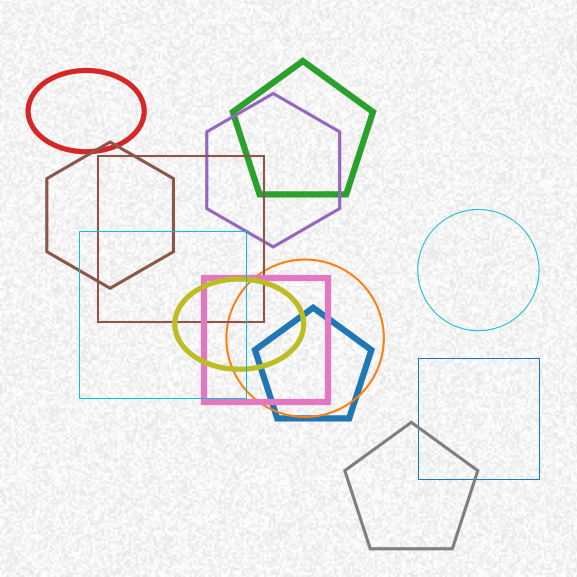[{"shape": "pentagon", "thickness": 3, "radius": 0.53, "center": [0.542, 0.36]}, {"shape": "square", "thickness": 0.5, "radius": 0.52, "center": [0.828, 0.275]}, {"shape": "circle", "thickness": 1, "radius": 0.68, "center": [0.528, 0.413]}, {"shape": "pentagon", "thickness": 3, "radius": 0.64, "center": [0.524, 0.766]}, {"shape": "oval", "thickness": 2.5, "radius": 0.5, "center": [0.149, 0.807]}, {"shape": "hexagon", "thickness": 1.5, "radius": 0.66, "center": [0.473, 0.704]}, {"shape": "square", "thickness": 1, "radius": 0.72, "center": [0.314, 0.585]}, {"shape": "hexagon", "thickness": 1.5, "radius": 0.63, "center": [0.191, 0.627]}, {"shape": "square", "thickness": 3, "radius": 0.53, "center": [0.46, 0.411]}, {"shape": "pentagon", "thickness": 1.5, "radius": 0.61, "center": [0.712, 0.147]}, {"shape": "oval", "thickness": 2.5, "radius": 0.56, "center": [0.414, 0.438]}, {"shape": "circle", "thickness": 0.5, "radius": 0.52, "center": [0.828, 0.531]}, {"shape": "square", "thickness": 0.5, "radius": 0.73, "center": [0.281, 0.454]}]